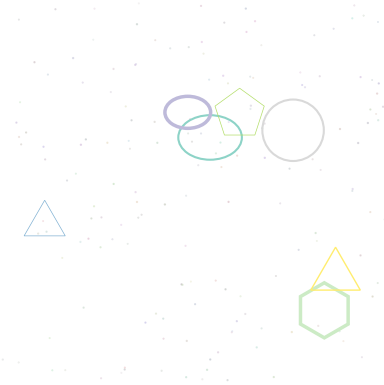[{"shape": "oval", "thickness": 1.5, "radius": 0.41, "center": [0.546, 0.643]}, {"shape": "oval", "thickness": 2.5, "radius": 0.3, "center": [0.488, 0.708]}, {"shape": "triangle", "thickness": 0.5, "radius": 0.31, "center": [0.116, 0.418]}, {"shape": "pentagon", "thickness": 0.5, "radius": 0.34, "center": [0.622, 0.704]}, {"shape": "circle", "thickness": 1.5, "radius": 0.4, "center": [0.761, 0.662]}, {"shape": "hexagon", "thickness": 2.5, "radius": 0.36, "center": [0.842, 0.194]}, {"shape": "triangle", "thickness": 1, "radius": 0.37, "center": [0.872, 0.284]}]